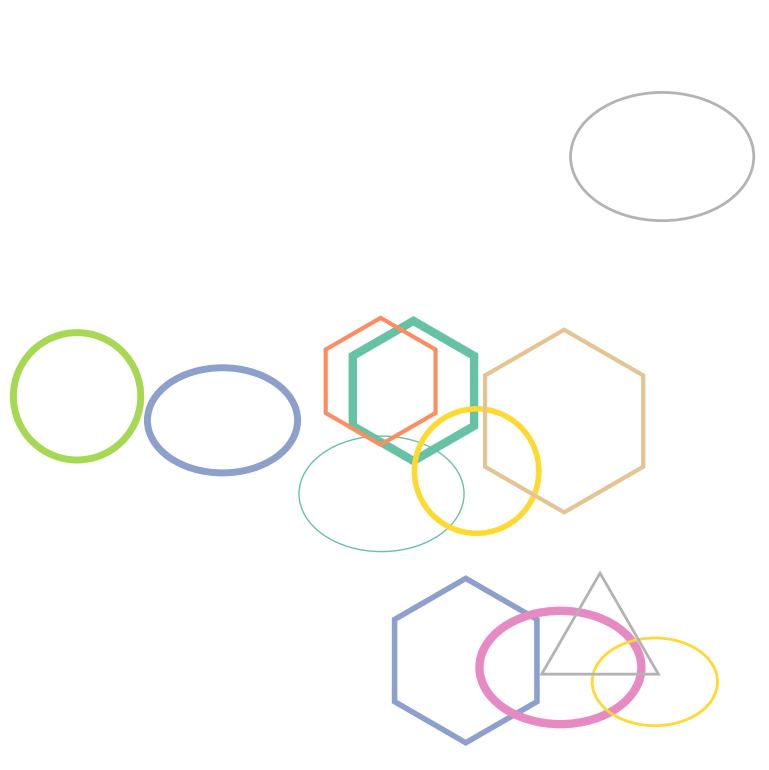[{"shape": "hexagon", "thickness": 3, "radius": 0.45, "center": [0.537, 0.492]}, {"shape": "oval", "thickness": 0.5, "radius": 0.54, "center": [0.495, 0.359]}, {"shape": "hexagon", "thickness": 1.5, "radius": 0.41, "center": [0.494, 0.505]}, {"shape": "oval", "thickness": 2.5, "radius": 0.49, "center": [0.289, 0.454]}, {"shape": "hexagon", "thickness": 2, "radius": 0.53, "center": [0.605, 0.142]}, {"shape": "oval", "thickness": 3, "radius": 0.53, "center": [0.728, 0.133]}, {"shape": "circle", "thickness": 2.5, "radius": 0.41, "center": [0.1, 0.485]}, {"shape": "circle", "thickness": 2, "radius": 0.4, "center": [0.619, 0.388]}, {"shape": "oval", "thickness": 1, "radius": 0.41, "center": [0.85, 0.115]}, {"shape": "hexagon", "thickness": 1.5, "radius": 0.59, "center": [0.733, 0.453]}, {"shape": "oval", "thickness": 1, "radius": 0.59, "center": [0.86, 0.797]}, {"shape": "triangle", "thickness": 1, "radius": 0.44, "center": [0.779, 0.168]}]